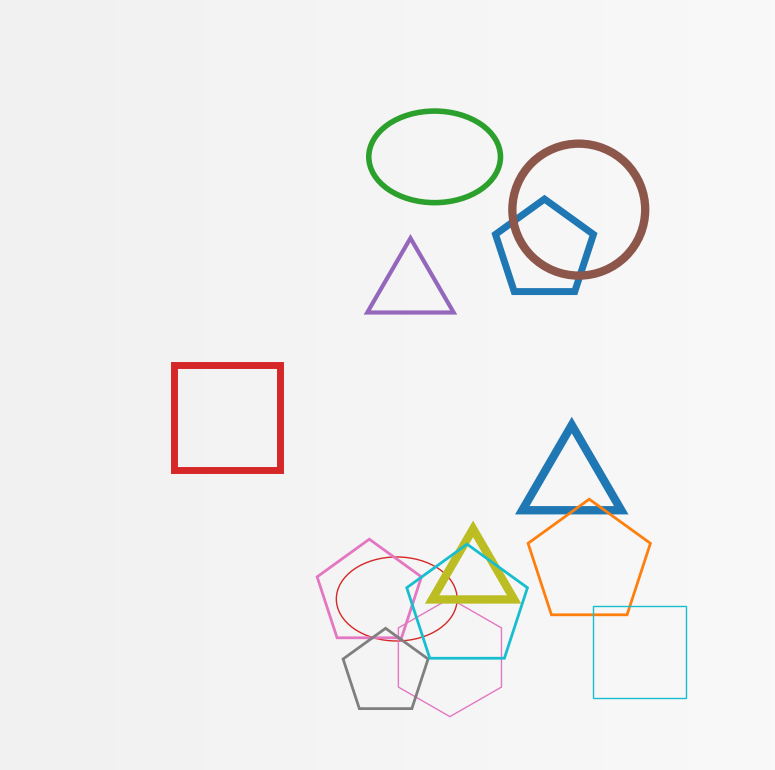[{"shape": "pentagon", "thickness": 2.5, "radius": 0.33, "center": [0.703, 0.675]}, {"shape": "triangle", "thickness": 3, "radius": 0.37, "center": [0.738, 0.374]}, {"shape": "pentagon", "thickness": 1, "radius": 0.41, "center": [0.76, 0.269]}, {"shape": "oval", "thickness": 2, "radius": 0.42, "center": [0.561, 0.796]}, {"shape": "square", "thickness": 2.5, "radius": 0.34, "center": [0.293, 0.458]}, {"shape": "oval", "thickness": 0.5, "radius": 0.39, "center": [0.512, 0.222]}, {"shape": "triangle", "thickness": 1.5, "radius": 0.32, "center": [0.53, 0.626]}, {"shape": "circle", "thickness": 3, "radius": 0.43, "center": [0.747, 0.728]}, {"shape": "pentagon", "thickness": 1, "radius": 0.35, "center": [0.477, 0.229]}, {"shape": "hexagon", "thickness": 0.5, "radius": 0.38, "center": [0.581, 0.146]}, {"shape": "pentagon", "thickness": 1, "radius": 0.29, "center": [0.498, 0.126]}, {"shape": "triangle", "thickness": 3, "radius": 0.31, "center": [0.61, 0.252]}, {"shape": "square", "thickness": 0.5, "radius": 0.3, "center": [0.825, 0.153]}, {"shape": "pentagon", "thickness": 1, "radius": 0.41, "center": [0.603, 0.211]}]